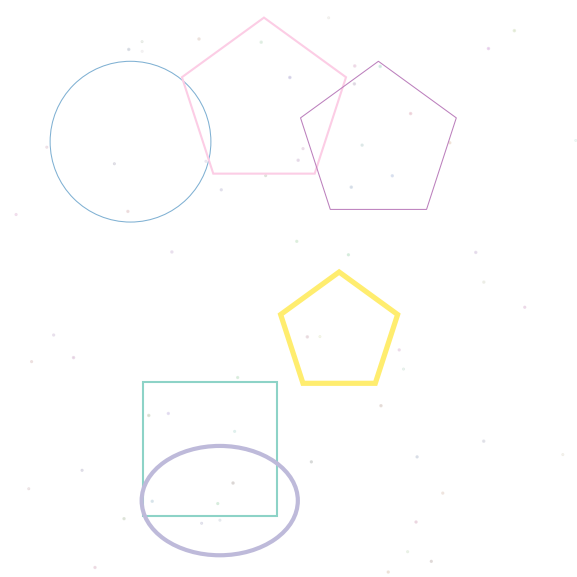[{"shape": "square", "thickness": 1, "radius": 0.58, "center": [0.363, 0.222]}, {"shape": "oval", "thickness": 2, "radius": 0.68, "center": [0.381, 0.132]}, {"shape": "circle", "thickness": 0.5, "radius": 0.7, "center": [0.226, 0.754]}, {"shape": "pentagon", "thickness": 1, "radius": 0.75, "center": [0.457, 0.819]}, {"shape": "pentagon", "thickness": 0.5, "radius": 0.71, "center": [0.655, 0.751]}, {"shape": "pentagon", "thickness": 2.5, "radius": 0.53, "center": [0.587, 0.422]}]